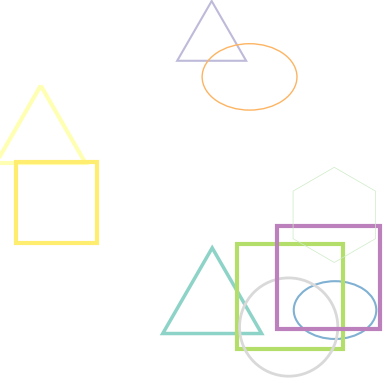[{"shape": "triangle", "thickness": 2.5, "radius": 0.74, "center": [0.551, 0.208]}, {"shape": "triangle", "thickness": 3, "radius": 0.67, "center": [0.106, 0.644]}, {"shape": "triangle", "thickness": 1.5, "radius": 0.52, "center": [0.55, 0.894]}, {"shape": "oval", "thickness": 1.5, "radius": 0.54, "center": [0.87, 0.195]}, {"shape": "oval", "thickness": 1, "radius": 0.62, "center": [0.648, 0.8]}, {"shape": "square", "thickness": 3, "radius": 0.68, "center": [0.754, 0.23]}, {"shape": "circle", "thickness": 2, "radius": 0.64, "center": [0.75, 0.151]}, {"shape": "square", "thickness": 3, "radius": 0.67, "center": [0.853, 0.28]}, {"shape": "hexagon", "thickness": 0.5, "radius": 0.62, "center": [0.868, 0.442]}, {"shape": "square", "thickness": 3, "radius": 0.53, "center": [0.148, 0.475]}]